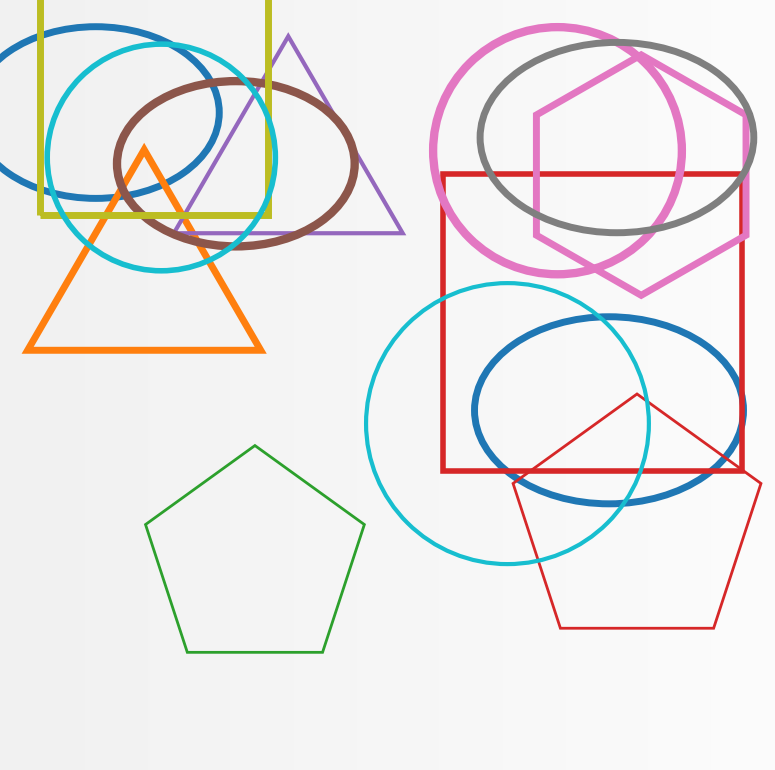[{"shape": "oval", "thickness": 2.5, "radius": 0.8, "center": [0.124, 0.854]}, {"shape": "oval", "thickness": 2.5, "radius": 0.87, "center": [0.786, 0.467]}, {"shape": "triangle", "thickness": 2.5, "radius": 0.87, "center": [0.186, 0.632]}, {"shape": "pentagon", "thickness": 1, "radius": 0.74, "center": [0.329, 0.273]}, {"shape": "pentagon", "thickness": 1, "radius": 0.84, "center": [0.822, 0.32]}, {"shape": "square", "thickness": 2, "radius": 0.96, "center": [0.764, 0.581]}, {"shape": "triangle", "thickness": 1.5, "radius": 0.85, "center": [0.372, 0.782]}, {"shape": "oval", "thickness": 3, "radius": 0.77, "center": [0.304, 0.787]}, {"shape": "circle", "thickness": 3, "radius": 0.8, "center": [0.719, 0.804]}, {"shape": "hexagon", "thickness": 2.5, "radius": 0.78, "center": [0.827, 0.773]}, {"shape": "oval", "thickness": 2.5, "radius": 0.88, "center": [0.796, 0.821]}, {"shape": "square", "thickness": 2.5, "radius": 0.74, "center": [0.199, 0.868]}, {"shape": "circle", "thickness": 1.5, "radius": 0.91, "center": [0.655, 0.45]}, {"shape": "circle", "thickness": 2, "radius": 0.74, "center": [0.208, 0.796]}]